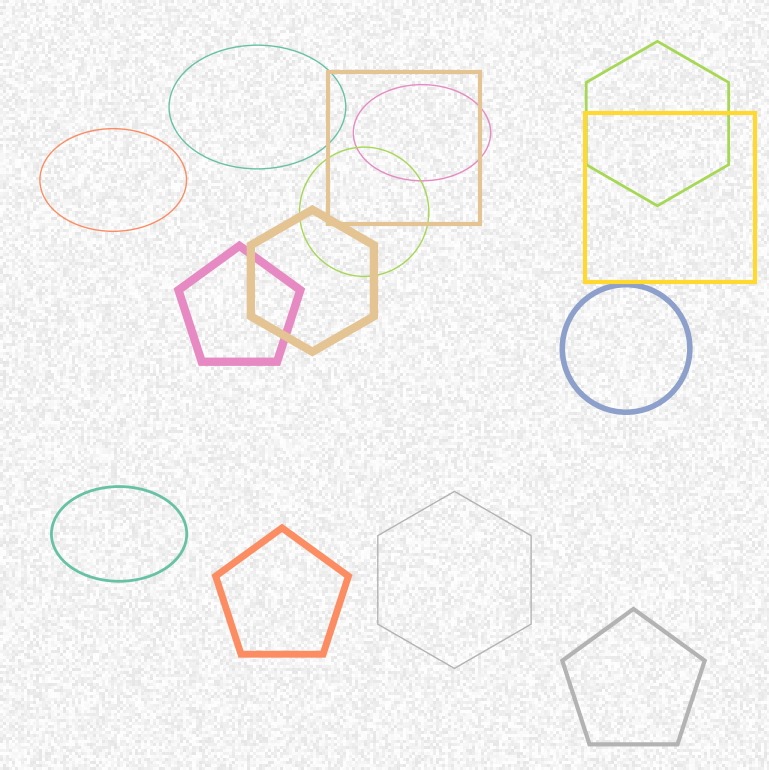[{"shape": "oval", "thickness": 0.5, "radius": 0.57, "center": [0.334, 0.861]}, {"shape": "oval", "thickness": 1, "radius": 0.44, "center": [0.155, 0.307]}, {"shape": "oval", "thickness": 0.5, "radius": 0.48, "center": [0.147, 0.766]}, {"shape": "pentagon", "thickness": 2.5, "radius": 0.45, "center": [0.366, 0.224]}, {"shape": "circle", "thickness": 2, "radius": 0.41, "center": [0.813, 0.547]}, {"shape": "pentagon", "thickness": 3, "radius": 0.42, "center": [0.311, 0.598]}, {"shape": "oval", "thickness": 0.5, "radius": 0.45, "center": [0.548, 0.828]}, {"shape": "hexagon", "thickness": 1, "radius": 0.53, "center": [0.854, 0.84]}, {"shape": "circle", "thickness": 0.5, "radius": 0.42, "center": [0.473, 0.725]}, {"shape": "square", "thickness": 1.5, "radius": 0.55, "center": [0.87, 0.743]}, {"shape": "square", "thickness": 1.5, "radius": 0.5, "center": [0.525, 0.808]}, {"shape": "hexagon", "thickness": 3, "radius": 0.46, "center": [0.406, 0.635]}, {"shape": "hexagon", "thickness": 0.5, "radius": 0.57, "center": [0.59, 0.247]}, {"shape": "pentagon", "thickness": 1.5, "radius": 0.49, "center": [0.823, 0.112]}]